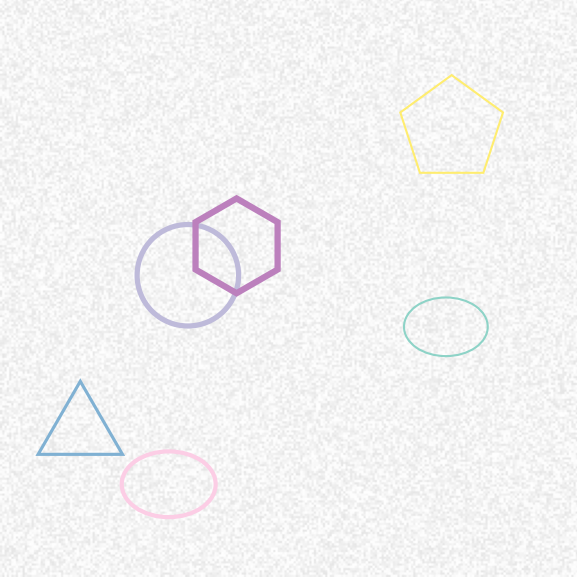[{"shape": "oval", "thickness": 1, "radius": 0.36, "center": [0.772, 0.433]}, {"shape": "circle", "thickness": 2.5, "radius": 0.44, "center": [0.325, 0.523]}, {"shape": "triangle", "thickness": 1.5, "radius": 0.42, "center": [0.139, 0.255]}, {"shape": "oval", "thickness": 2, "radius": 0.41, "center": [0.292, 0.161]}, {"shape": "hexagon", "thickness": 3, "radius": 0.41, "center": [0.41, 0.573]}, {"shape": "pentagon", "thickness": 1, "radius": 0.47, "center": [0.782, 0.776]}]